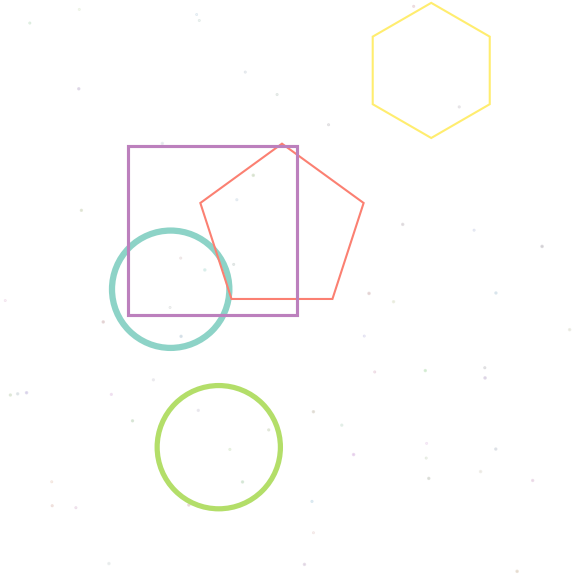[{"shape": "circle", "thickness": 3, "radius": 0.51, "center": [0.296, 0.498]}, {"shape": "pentagon", "thickness": 1, "radius": 0.74, "center": [0.488, 0.602]}, {"shape": "circle", "thickness": 2.5, "radius": 0.53, "center": [0.379, 0.225]}, {"shape": "square", "thickness": 1.5, "radius": 0.73, "center": [0.368, 0.6]}, {"shape": "hexagon", "thickness": 1, "radius": 0.58, "center": [0.747, 0.877]}]